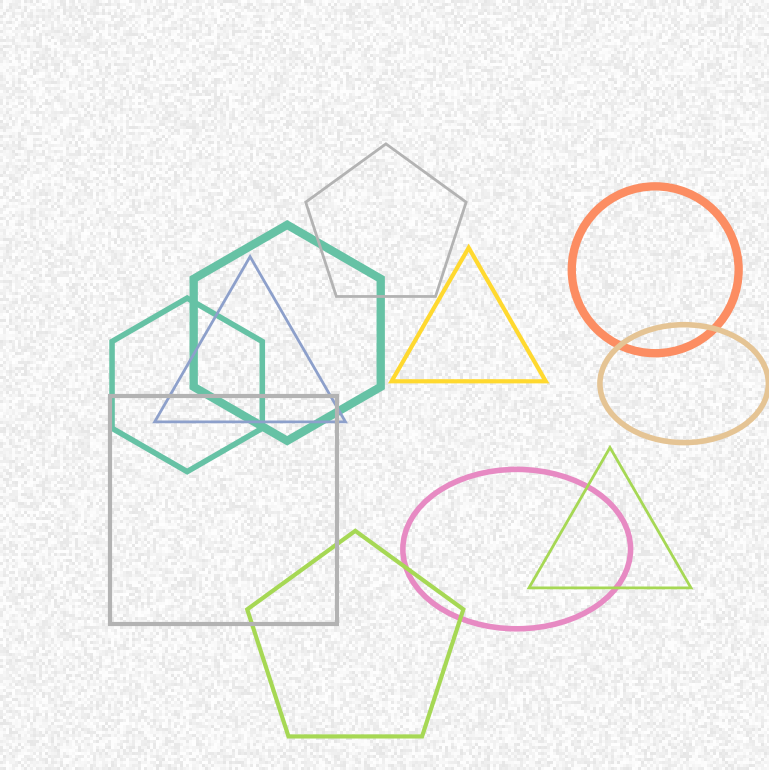[{"shape": "hexagon", "thickness": 3, "radius": 0.7, "center": [0.373, 0.568]}, {"shape": "hexagon", "thickness": 2, "radius": 0.56, "center": [0.243, 0.5]}, {"shape": "circle", "thickness": 3, "radius": 0.54, "center": [0.851, 0.65]}, {"shape": "triangle", "thickness": 1, "radius": 0.72, "center": [0.325, 0.524]}, {"shape": "oval", "thickness": 2, "radius": 0.74, "center": [0.671, 0.287]}, {"shape": "pentagon", "thickness": 1.5, "radius": 0.74, "center": [0.461, 0.163]}, {"shape": "triangle", "thickness": 1, "radius": 0.61, "center": [0.792, 0.297]}, {"shape": "triangle", "thickness": 1.5, "radius": 0.58, "center": [0.609, 0.563]}, {"shape": "oval", "thickness": 2, "radius": 0.55, "center": [0.889, 0.502]}, {"shape": "pentagon", "thickness": 1, "radius": 0.55, "center": [0.501, 0.704]}, {"shape": "square", "thickness": 1.5, "radius": 0.74, "center": [0.29, 0.338]}]